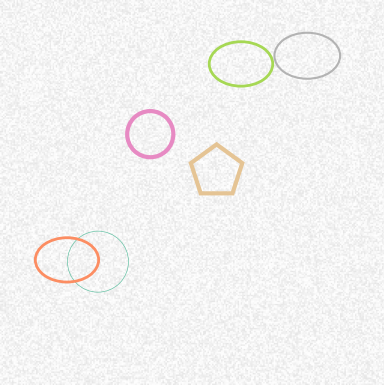[{"shape": "circle", "thickness": 0.5, "radius": 0.4, "center": [0.254, 0.32]}, {"shape": "oval", "thickness": 2, "radius": 0.41, "center": [0.174, 0.325]}, {"shape": "circle", "thickness": 3, "radius": 0.3, "center": [0.39, 0.652]}, {"shape": "oval", "thickness": 2, "radius": 0.41, "center": [0.626, 0.834]}, {"shape": "pentagon", "thickness": 3, "radius": 0.35, "center": [0.563, 0.555]}, {"shape": "oval", "thickness": 1.5, "radius": 0.43, "center": [0.798, 0.855]}]